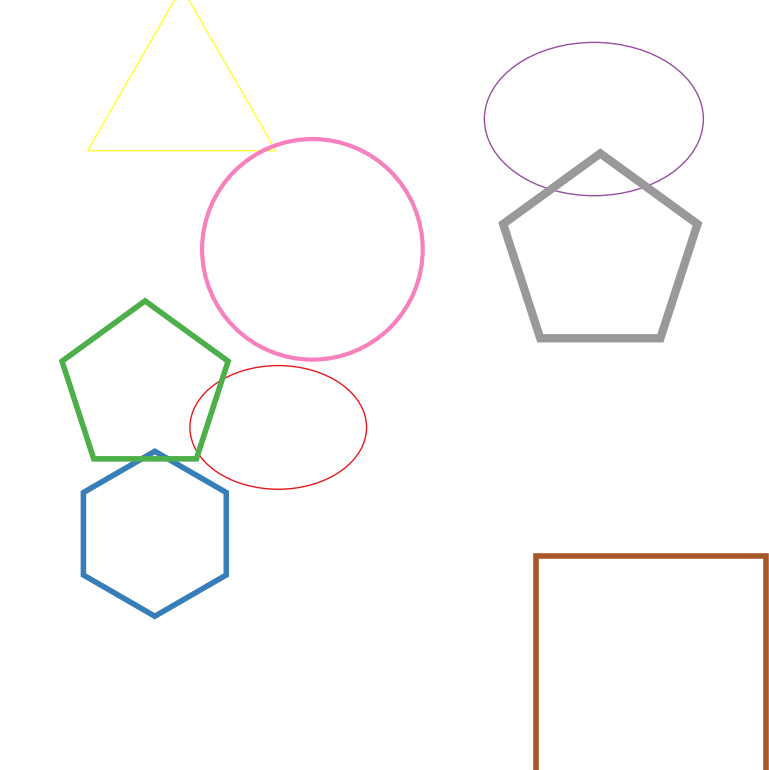[{"shape": "oval", "thickness": 0.5, "radius": 0.57, "center": [0.361, 0.445]}, {"shape": "hexagon", "thickness": 2, "radius": 0.54, "center": [0.201, 0.307]}, {"shape": "pentagon", "thickness": 2, "radius": 0.57, "center": [0.188, 0.496]}, {"shape": "oval", "thickness": 0.5, "radius": 0.71, "center": [0.771, 0.845]}, {"shape": "triangle", "thickness": 0.5, "radius": 0.71, "center": [0.236, 0.875]}, {"shape": "square", "thickness": 2, "radius": 0.75, "center": [0.846, 0.129]}, {"shape": "circle", "thickness": 1.5, "radius": 0.72, "center": [0.406, 0.676]}, {"shape": "pentagon", "thickness": 3, "radius": 0.66, "center": [0.78, 0.668]}]